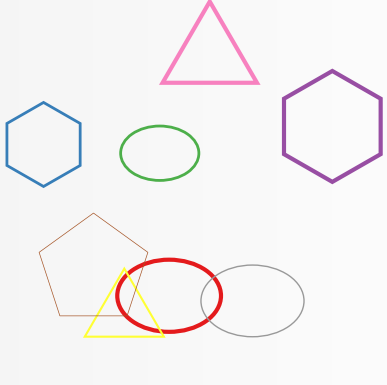[{"shape": "oval", "thickness": 3, "radius": 0.67, "center": [0.436, 0.232]}, {"shape": "hexagon", "thickness": 2, "radius": 0.55, "center": [0.112, 0.625]}, {"shape": "oval", "thickness": 2, "radius": 0.5, "center": [0.412, 0.602]}, {"shape": "hexagon", "thickness": 3, "radius": 0.72, "center": [0.858, 0.672]}, {"shape": "triangle", "thickness": 1.5, "radius": 0.59, "center": [0.321, 0.184]}, {"shape": "pentagon", "thickness": 0.5, "radius": 0.74, "center": [0.241, 0.299]}, {"shape": "triangle", "thickness": 3, "radius": 0.7, "center": [0.541, 0.855]}, {"shape": "oval", "thickness": 1, "radius": 0.66, "center": [0.652, 0.218]}]